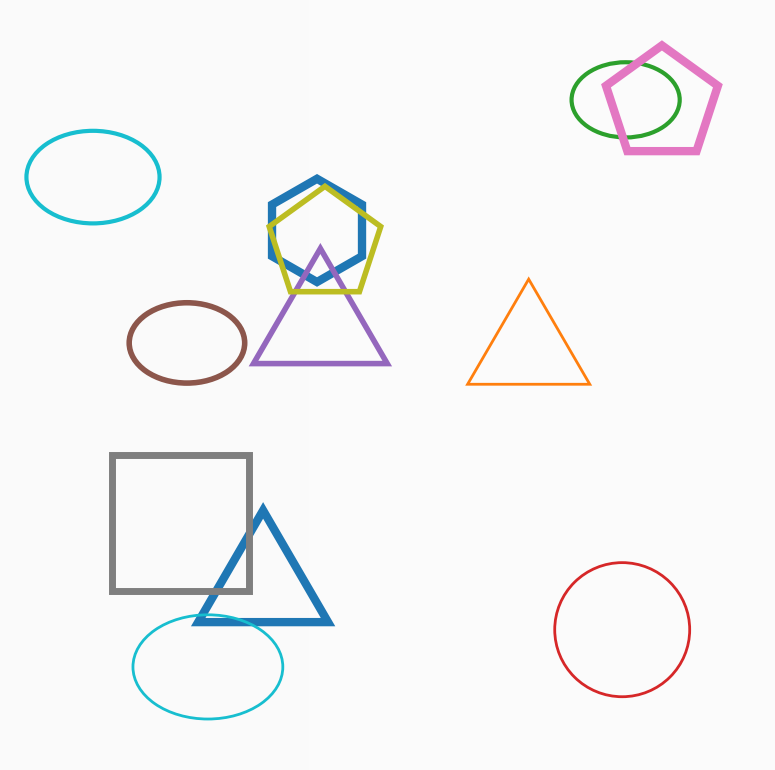[{"shape": "hexagon", "thickness": 3, "radius": 0.34, "center": [0.409, 0.701]}, {"shape": "triangle", "thickness": 3, "radius": 0.48, "center": [0.34, 0.24]}, {"shape": "triangle", "thickness": 1, "radius": 0.46, "center": [0.682, 0.546]}, {"shape": "oval", "thickness": 1.5, "radius": 0.35, "center": [0.807, 0.87]}, {"shape": "circle", "thickness": 1, "radius": 0.44, "center": [0.803, 0.182]}, {"shape": "triangle", "thickness": 2, "radius": 0.5, "center": [0.413, 0.578]}, {"shape": "oval", "thickness": 2, "radius": 0.37, "center": [0.241, 0.555]}, {"shape": "pentagon", "thickness": 3, "radius": 0.38, "center": [0.854, 0.865]}, {"shape": "square", "thickness": 2.5, "radius": 0.44, "center": [0.233, 0.321]}, {"shape": "pentagon", "thickness": 2, "radius": 0.38, "center": [0.419, 0.682]}, {"shape": "oval", "thickness": 1.5, "radius": 0.43, "center": [0.12, 0.77]}, {"shape": "oval", "thickness": 1, "radius": 0.48, "center": [0.268, 0.134]}]